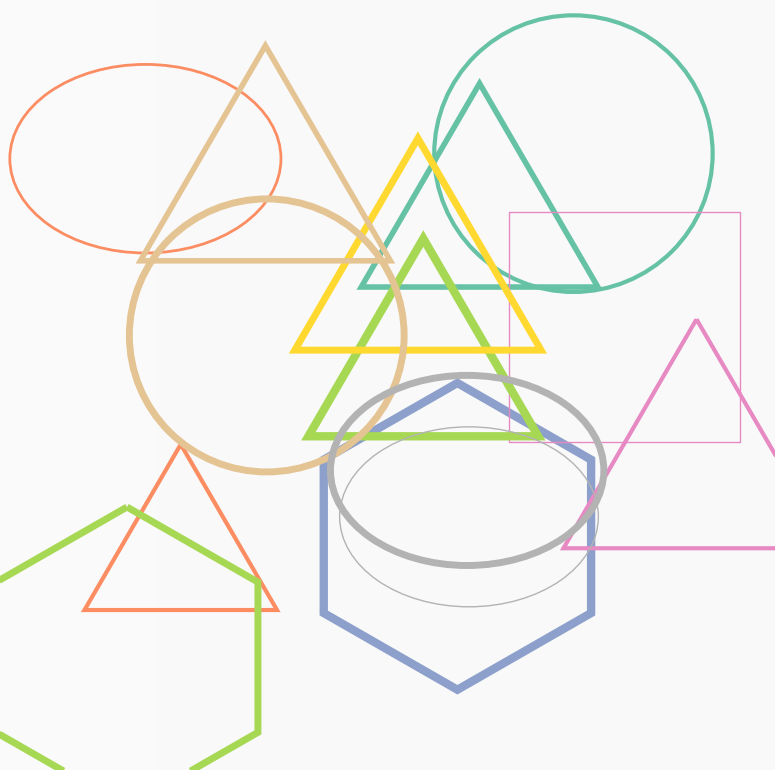[{"shape": "triangle", "thickness": 2, "radius": 0.88, "center": [0.619, 0.715]}, {"shape": "circle", "thickness": 1.5, "radius": 0.9, "center": [0.74, 0.8]}, {"shape": "oval", "thickness": 1, "radius": 0.87, "center": [0.188, 0.794]}, {"shape": "triangle", "thickness": 1.5, "radius": 0.72, "center": [0.233, 0.279]}, {"shape": "hexagon", "thickness": 3, "radius": 1.0, "center": [0.59, 0.303]}, {"shape": "square", "thickness": 0.5, "radius": 0.75, "center": [0.805, 0.575]}, {"shape": "triangle", "thickness": 1.5, "radius": 0.99, "center": [0.899, 0.387]}, {"shape": "triangle", "thickness": 3, "radius": 0.86, "center": [0.546, 0.519]}, {"shape": "hexagon", "thickness": 2.5, "radius": 0.98, "center": [0.164, 0.146]}, {"shape": "triangle", "thickness": 2.5, "radius": 0.92, "center": [0.539, 0.637]}, {"shape": "circle", "thickness": 2.5, "radius": 0.89, "center": [0.344, 0.564]}, {"shape": "triangle", "thickness": 2, "radius": 0.93, "center": [0.342, 0.754]}, {"shape": "oval", "thickness": 0.5, "radius": 0.83, "center": [0.605, 0.329]}, {"shape": "oval", "thickness": 2.5, "radius": 0.88, "center": [0.603, 0.389]}]